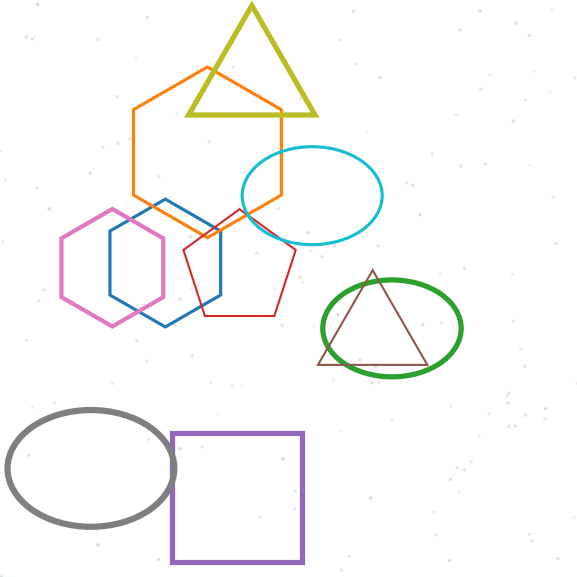[{"shape": "hexagon", "thickness": 1.5, "radius": 0.55, "center": [0.286, 0.544]}, {"shape": "hexagon", "thickness": 1.5, "radius": 0.74, "center": [0.359, 0.735]}, {"shape": "oval", "thickness": 2.5, "radius": 0.6, "center": [0.679, 0.43]}, {"shape": "pentagon", "thickness": 1, "radius": 0.51, "center": [0.415, 0.535]}, {"shape": "square", "thickness": 2.5, "radius": 0.56, "center": [0.411, 0.138]}, {"shape": "triangle", "thickness": 1, "radius": 0.55, "center": [0.645, 0.422]}, {"shape": "hexagon", "thickness": 2, "radius": 0.51, "center": [0.195, 0.536]}, {"shape": "oval", "thickness": 3, "radius": 0.72, "center": [0.157, 0.188]}, {"shape": "triangle", "thickness": 2.5, "radius": 0.63, "center": [0.436, 0.863]}, {"shape": "oval", "thickness": 1.5, "radius": 0.61, "center": [0.541, 0.66]}]